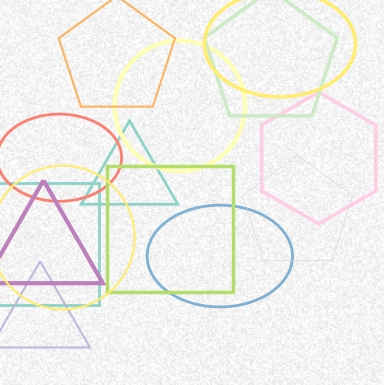[{"shape": "triangle", "thickness": 2, "radius": 0.72, "center": [0.336, 0.542]}, {"shape": "square", "thickness": 2, "radius": 0.79, "center": [0.101, 0.366]}, {"shape": "circle", "thickness": 3, "radius": 0.85, "center": [0.467, 0.725]}, {"shape": "triangle", "thickness": 1.5, "radius": 0.75, "center": [0.104, 0.172]}, {"shape": "oval", "thickness": 2, "radius": 0.81, "center": [0.154, 0.59]}, {"shape": "oval", "thickness": 2, "radius": 0.94, "center": [0.571, 0.335]}, {"shape": "pentagon", "thickness": 1.5, "radius": 0.79, "center": [0.304, 0.852]}, {"shape": "square", "thickness": 2.5, "radius": 0.82, "center": [0.442, 0.405]}, {"shape": "hexagon", "thickness": 2.5, "radius": 0.85, "center": [0.828, 0.59]}, {"shape": "pentagon", "thickness": 0.5, "radius": 0.76, "center": [0.773, 0.446]}, {"shape": "triangle", "thickness": 3, "radius": 0.89, "center": [0.113, 0.353]}, {"shape": "pentagon", "thickness": 2.5, "radius": 0.91, "center": [0.703, 0.846]}, {"shape": "oval", "thickness": 2.5, "radius": 0.98, "center": [0.727, 0.886]}, {"shape": "circle", "thickness": 1.5, "radius": 0.93, "center": [0.163, 0.383]}]